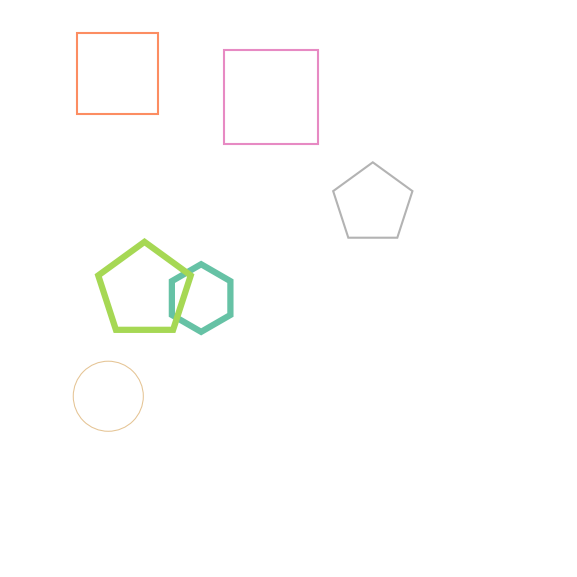[{"shape": "hexagon", "thickness": 3, "radius": 0.29, "center": [0.348, 0.483]}, {"shape": "square", "thickness": 1, "radius": 0.35, "center": [0.204, 0.872]}, {"shape": "square", "thickness": 1, "radius": 0.41, "center": [0.469, 0.831]}, {"shape": "pentagon", "thickness": 3, "radius": 0.42, "center": [0.25, 0.496]}, {"shape": "circle", "thickness": 0.5, "radius": 0.3, "center": [0.188, 0.313]}, {"shape": "pentagon", "thickness": 1, "radius": 0.36, "center": [0.646, 0.646]}]